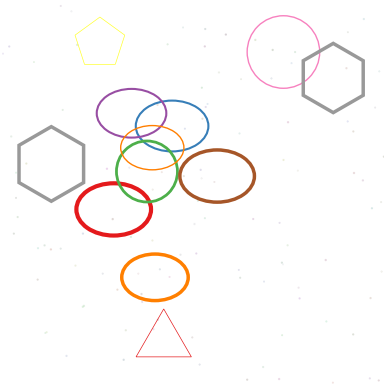[{"shape": "triangle", "thickness": 0.5, "radius": 0.41, "center": [0.425, 0.115]}, {"shape": "oval", "thickness": 3, "radius": 0.48, "center": [0.295, 0.456]}, {"shape": "oval", "thickness": 1.5, "radius": 0.47, "center": [0.447, 0.673]}, {"shape": "circle", "thickness": 2, "radius": 0.4, "center": [0.382, 0.555]}, {"shape": "oval", "thickness": 1.5, "radius": 0.45, "center": [0.342, 0.706]}, {"shape": "oval", "thickness": 2.5, "radius": 0.43, "center": [0.403, 0.28]}, {"shape": "oval", "thickness": 1, "radius": 0.41, "center": [0.396, 0.616]}, {"shape": "pentagon", "thickness": 0.5, "radius": 0.34, "center": [0.259, 0.888]}, {"shape": "oval", "thickness": 2.5, "radius": 0.48, "center": [0.564, 0.543]}, {"shape": "circle", "thickness": 1, "radius": 0.47, "center": [0.736, 0.865]}, {"shape": "hexagon", "thickness": 2.5, "radius": 0.45, "center": [0.866, 0.797]}, {"shape": "hexagon", "thickness": 2.5, "radius": 0.48, "center": [0.133, 0.574]}]